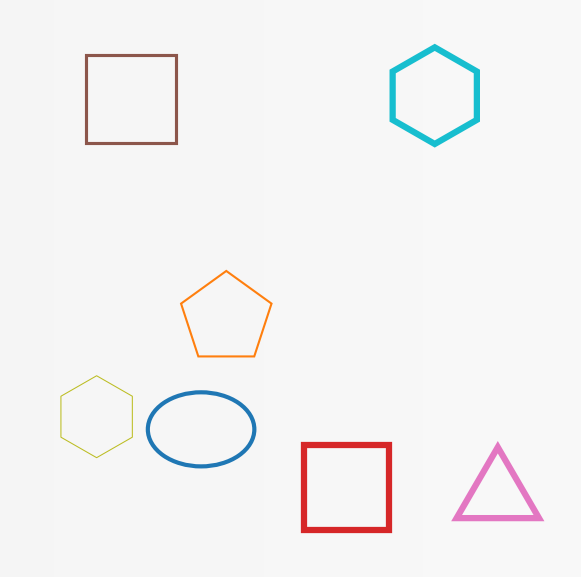[{"shape": "oval", "thickness": 2, "radius": 0.46, "center": [0.346, 0.256]}, {"shape": "pentagon", "thickness": 1, "radius": 0.41, "center": [0.389, 0.448]}, {"shape": "square", "thickness": 3, "radius": 0.37, "center": [0.596, 0.155]}, {"shape": "square", "thickness": 1.5, "radius": 0.38, "center": [0.225, 0.828]}, {"shape": "triangle", "thickness": 3, "radius": 0.41, "center": [0.856, 0.143]}, {"shape": "hexagon", "thickness": 0.5, "radius": 0.35, "center": [0.166, 0.278]}, {"shape": "hexagon", "thickness": 3, "radius": 0.42, "center": [0.748, 0.833]}]